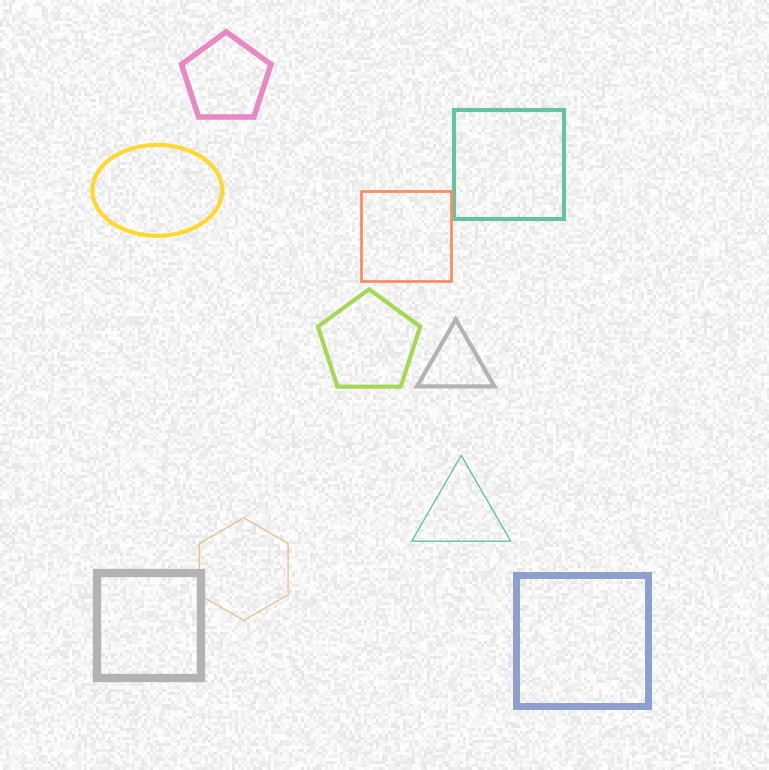[{"shape": "square", "thickness": 1.5, "radius": 0.36, "center": [0.661, 0.787]}, {"shape": "triangle", "thickness": 0.5, "radius": 0.37, "center": [0.599, 0.334]}, {"shape": "square", "thickness": 1, "radius": 0.29, "center": [0.527, 0.694]}, {"shape": "square", "thickness": 2.5, "radius": 0.43, "center": [0.756, 0.168]}, {"shape": "pentagon", "thickness": 2, "radius": 0.31, "center": [0.294, 0.898]}, {"shape": "pentagon", "thickness": 1.5, "radius": 0.35, "center": [0.479, 0.554]}, {"shape": "oval", "thickness": 1.5, "radius": 0.42, "center": [0.204, 0.753]}, {"shape": "hexagon", "thickness": 0.5, "radius": 0.33, "center": [0.316, 0.261]}, {"shape": "triangle", "thickness": 1.5, "radius": 0.29, "center": [0.592, 0.527]}, {"shape": "square", "thickness": 3, "radius": 0.34, "center": [0.193, 0.188]}]